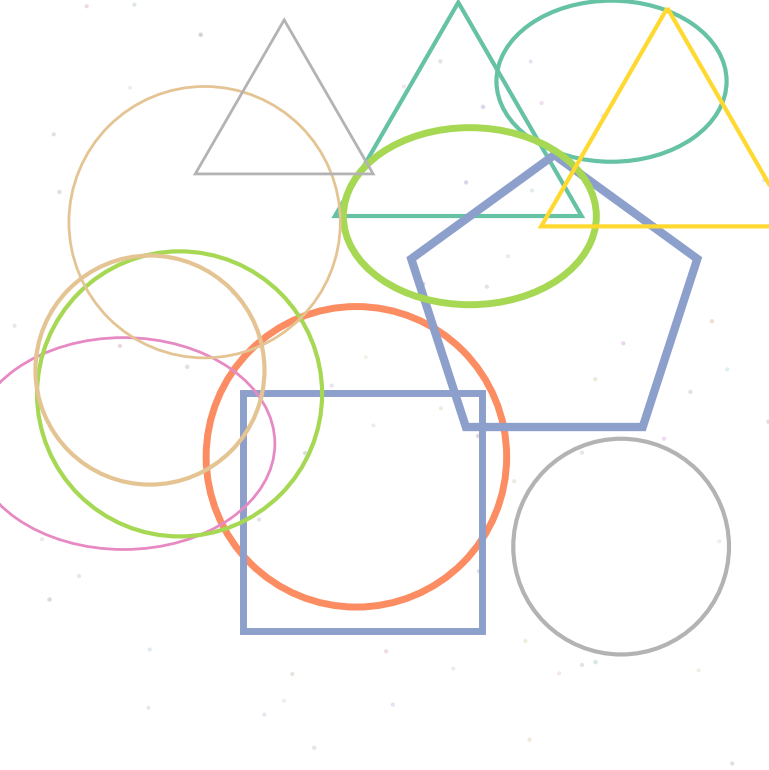[{"shape": "oval", "thickness": 1.5, "radius": 0.75, "center": [0.794, 0.895]}, {"shape": "triangle", "thickness": 1.5, "radius": 0.92, "center": [0.595, 0.812]}, {"shape": "circle", "thickness": 2.5, "radius": 0.98, "center": [0.463, 0.407]}, {"shape": "pentagon", "thickness": 3, "radius": 0.98, "center": [0.72, 0.603]}, {"shape": "square", "thickness": 2.5, "radius": 0.77, "center": [0.471, 0.336]}, {"shape": "oval", "thickness": 1, "radius": 0.98, "center": [0.16, 0.424]}, {"shape": "circle", "thickness": 1.5, "radius": 0.93, "center": [0.233, 0.488]}, {"shape": "oval", "thickness": 2.5, "radius": 0.82, "center": [0.61, 0.719]}, {"shape": "triangle", "thickness": 1.5, "radius": 0.95, "center": [0.867, 0.801]}, {"shape": "circle", "thickness": 1, "radius": 0.88, "center": [0.266, 0.711]}, {"shape": "circle", "thickness": 1.5, "radius": 0.74, "center": [0.195, 0.519]}, {"shape": "circle", "thickness": 1.5, "radius": 0.7, "center": [0.807, 0.29]}, {"shape": "triangle", "thickness": 1, "radius": 0.67, "center": [0.369, 0.841]}]